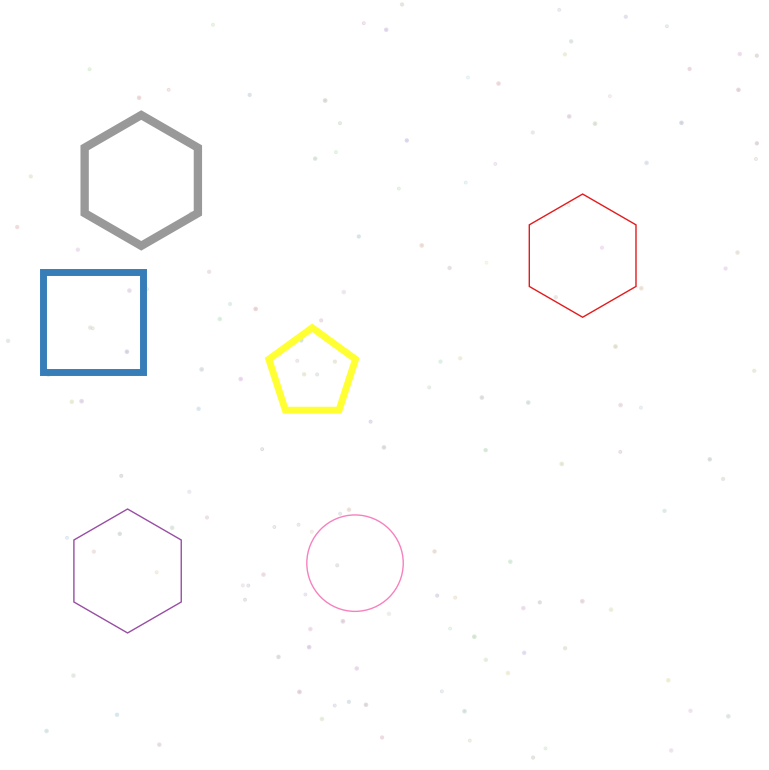[{"shape": "hexagon", "thickness": 0.5, "radius": 0.4, "center": [0.757, 0.668]}, {"shape": "square", "thickness": 2.5, "radius": 0.32, "center": [0.121, 0.582]}, {"shape": "hexagon", "thickness": 0.5, "radius": 0.4, "center": [0.166, 0.258]}, {"shape": "pentagon", "thickness": 2.5, "radius": 0.3, "center": [0.405, 0.515]}, {"shape": "circle", "thickness": 0.5, "radius": 0.31, "center": [0.461, 0.269]}, {"shape": "hexagon", "thickness": 3, "radius": 0.42, "center": [0.183, 0.766]}]